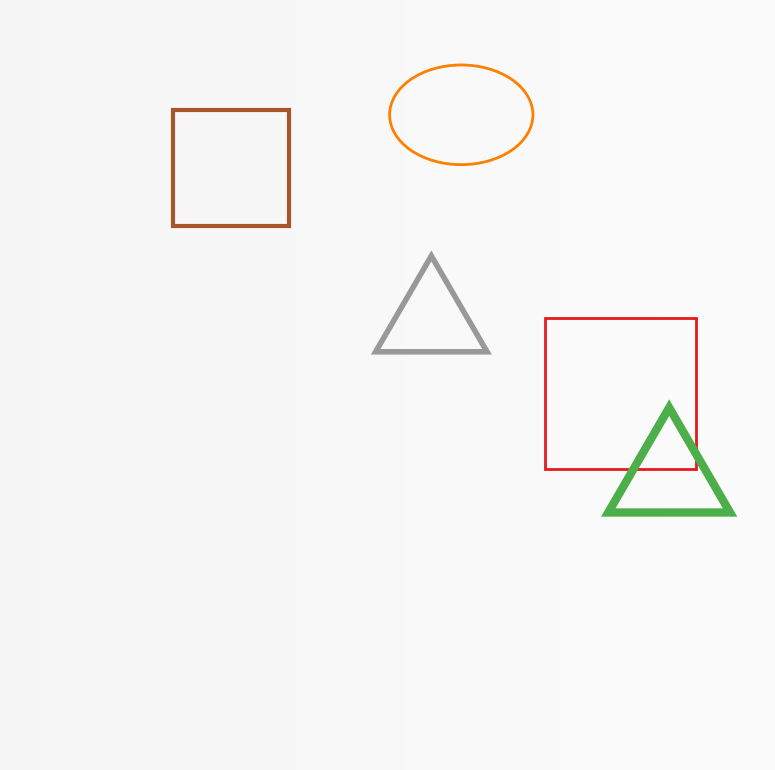[{"shape": "square", "thickness": 1, "radius": 0.49, "center": [0.801, 0.489]}, {"shape": "triangle", "thickness": 3, "radius": 0.45, "center": [0.863, 0.38]}, {"shape": "oval", "thickness": 1, "radius": 0.46, "center": [0.595, 0.851]}, {"shape": "square", "thickness": 1.5, "radius": 0.38, "center": [0.298, 0.782]}, {"shape": "triangle", "thickness": 2, "radius": 0.41, "center": [0.557, 0.585]}]